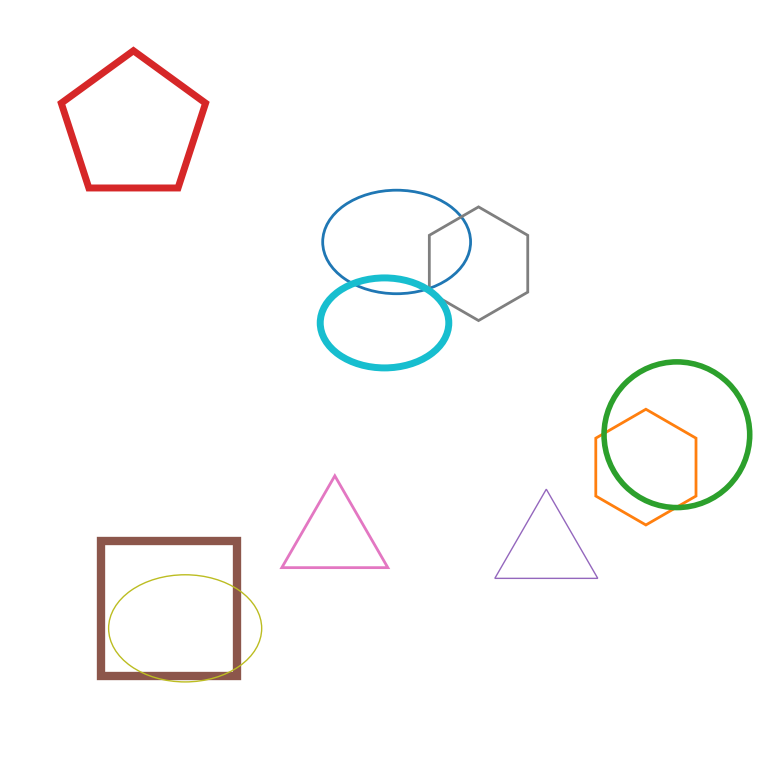[{"shape": "oval", "thickness": 1, "radius": 0.48, "center": [0.515, 0.686]}, {"shape": "hexagon", "thickness": 1, "radius": 0.38, "center": [0.839, 0.393]}, {"shape": "circle", "thickness": 2, "radius": 0.47, "center": [0.879, 0.435]}, {"shape": "pentagon", "thickness": 2.5, "radius": 0.49, "center": [0.173, 0.836]}, {"shape": "triangle", "thickness": 0.5, "radius": 0.39, "center": [0.709, 0.287]}, {"shape": "square", "thickness": 3, "radius": 0.44, "center": [0.22, 0.21]}, {"shape": "triangle", "thickness": 1, "radius": 0.4, "center": [0.435, 0.303]}, {"shape": "hexagon", "thickness": 1, "radius": 0.37, "center": [0.621, 0.657]}, {"shape": "oval", "thickness": 0.5, "radius": 0.5, "center": [0.24, 0.184]}, {"shape": "oval", "thickness": 2.5, "radius": 0.42, "center": [0.499, 0.581]}]